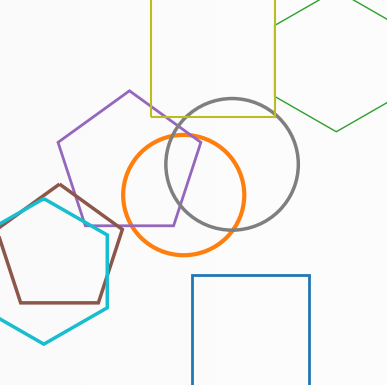[{"shape": "square", "thickness": 2, "radius": 0.75, "center": [0.646, 0.135]}, {"shape": "circle", "thickness": 3, "radius": 0.78, "center": [0.474, 0.493]}, {"shape": "hexagon", "thickness": 1, "radius": 0.92, "center": [0.868, 0.842]}, {"shape": "pentagon", "thickness": 2, "radius": 0.97, "center": [0.334, 0.57]}, {"shape": "pentagon", "thickness": 2.5, "radius": 0.85, "center": [0.154, 0.351]}, {"shape": "circle", "thickness": 2.5, "radius": 0.85, "center": [0.599, 0.573]}, {"shape": "square", "thickness": 1.5, "radius": 0.8, "center": [0.55, 0.855]}, {"shape": "hexagon", "thickness": 2.5, "radius": 0.94, "center": [0.113, 0.295]}]